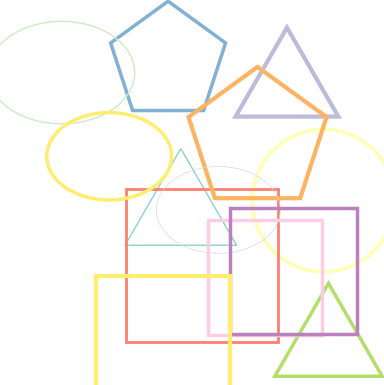[{"shape": "triangle", "thickness": 1, "radius": 0.84, "center": [0.47, 0.447]}, {"shape": "circle", "thickness": 2.5, "radius": 0.92, "center": [0.84, 0.479]}, {"shape": "triangle", "thickness": 3, "radius": 0.77, "center": [0.745, 0.774]}, {"shape": "square", "thickness": 2, "radius": 0.99, "center": [0.524, 0.31]}, {"shape": "pentagon", "thickness": 2.5, "radius": 0.78, "center": [0.437, 0.84]}, {"shape": "pentagon", "thickness": 3, "radius": 0.94, "center": [0.669, 0.638]}, {"shape": "triangle", "thickness": 2.5, "radius": 0.8, "center": [0.853, 0.103]}, {"shape": "square", "thickness": 2.5, "radius": 0.74, "center": [0.688, 0.28]}, {"shape": "oval", "thickness": 0.5, "radius": 0.81, "center": [0.567, 0.455]}, {"shape": "square", "thickness": 2.5, "radius": 0.82, "center": [0.761, 0.296]}, {"shape": "oval", "thickness": 1, "radius": 0.95, "center": [0.16, 0.811]}, {"shape": "square", "thickness": 3, "radius": 0.87, "center": [0.423, 0.108]}, {"shape": "oval", "thickness": 2.5, "radius": 0.81, "center": [0.284, 0.594]}]